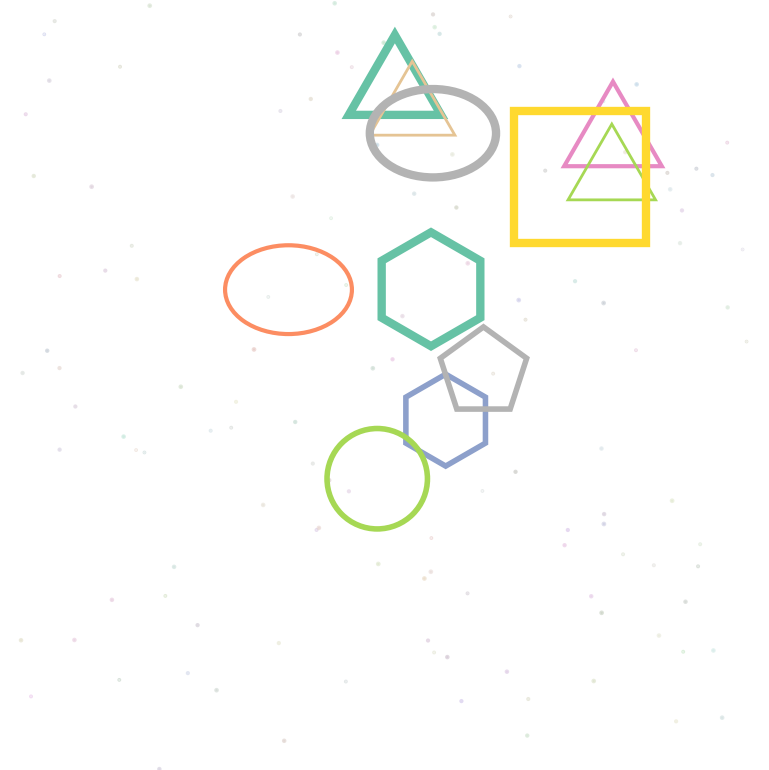[{"shape": "triangle", "thickness": 3, "radius": 0.35, "center": [0.513, 0.885]}, {"shape": "hexagon", "thickness": 3, "radius": 0.37, "center": [0.56, 0.624]}, {"shape": "oval", "thickness": 1.5, "radius": 0.41, "center": [0.375, 0.624]}, {"shape": "hexagon", "thickness": 2, "radius": 0.3, "center": [0.579, 0.454]}, {"shape": "triangle", "thickness": 1.5, "radius": 0.37, "center": [0.796, 0.821]}, {"shape": "circle", "thickness": 2, "radius": 0.33, "center": [0.49, 0.378]}, {"shape": "triangle", "thickness": 1, "radius": 0.33, "center": [0.795, 0.773]}, {"shape": "square", "thickness": 3, "radius": 0.43, "center": [0.753, 0.77]}, {"shape": "triangle", "thickness": 1, "radius": 0.32, "center": [0.535, 0.856]}, {"shape": "pentagon", "thickness": 2, "radius": 0.29, "center": [0.628, 0.516]}, {"shape": "oval", "thickness": 3, "radius": 0.41, "center": [0.562, 0.827]}]